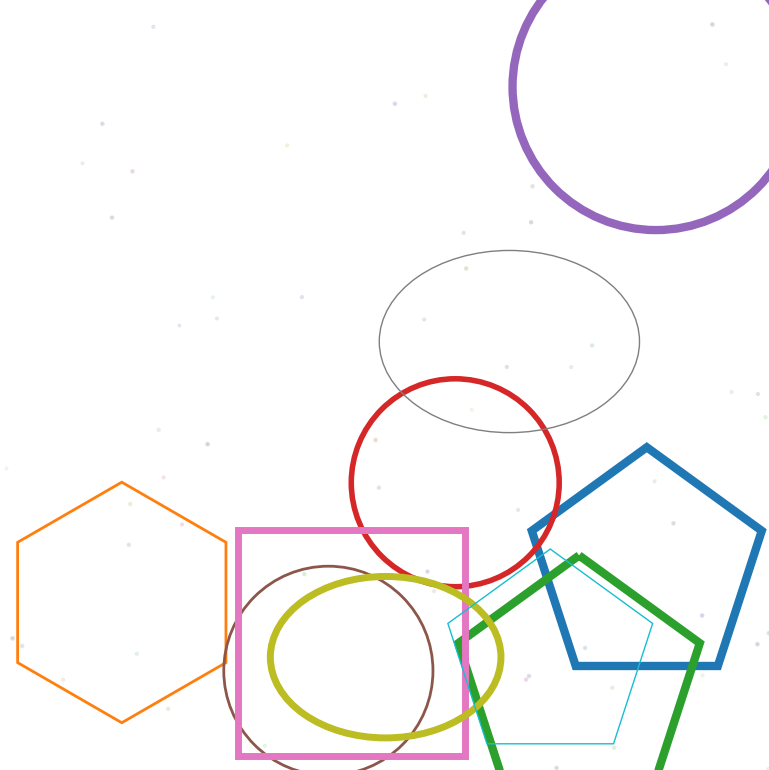[{"shape": "pentagon", "thickness": 3, "radius": 0.79, "center": [0.84, 0.262]}, {"shape": "hexagon", "thickness": 1, "radius": 0.78, "center": [0.158, 0.218]}, {"shape": "pentagon", "thickness": 3, "radius": 0.82, "center": [0.752, 0.114]}, {"shape": "circle", "thickness": 2, "radius": 0.68, "center": [0.591, 0.373]}, {"shape": "circle", "thickness": 3, "radius": 0.93, "center": [0.852, 0.887]}, {"shape": "circle", "thickness": 1, "radius": 0.68, "center": [0.426, 0.129]}, {"shape": "square", "thickness": 2.5, "radius": 0.73, "center": [0.457, 0.165]}, {"shape": "oval", "thickness": 0.5, "radius": 0.84, "center": [0.662, 0.556]}, {"shape": "oval", "thickness": 2.5, "radius": 0.75, "center": [0.501, 0.147]}, {"shape": "pentagon", "thickness": 0.5, "radius": 0.7, "center": [0.715, 0.147]}]